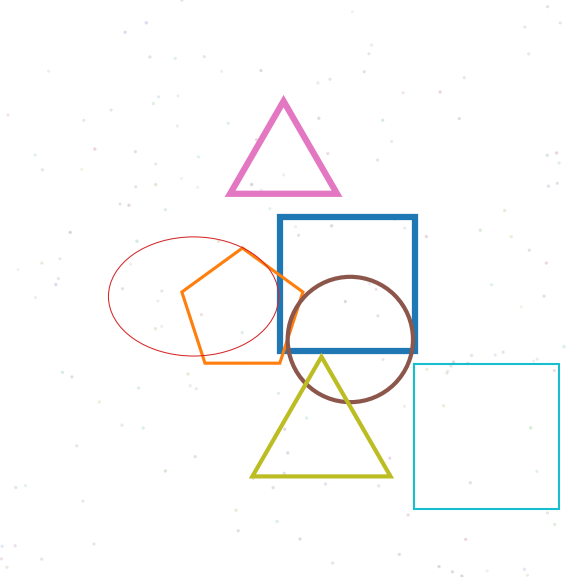[{"shape": "square", "thickness": 3, "radius": 0.58, "center": [0.601, 0.507]}, {"shape": "pentagon", "thickness": 1.5, "radius": 0.55, "center": [0.42, 0.459]}, {"shape": "oval", "thickness": 0.5, "radius": 0.74, "center": [0.335, 0.486]}, {"shape": "circle", "thickness": 2, "radius": 0.54, "center": [0.607, 0.411]}, {"shape": "triangle", "thickness": 3, "radius": 0.53, "center": [0.491, 0.717]}, {"shape": "triangle", "thickness": 2, "radius": 0.69, "center": [0.557, 0.243]}, {"shape": "square", "thickness": 1, "radius": 0.63, "center": [0.842, 0.244]}]